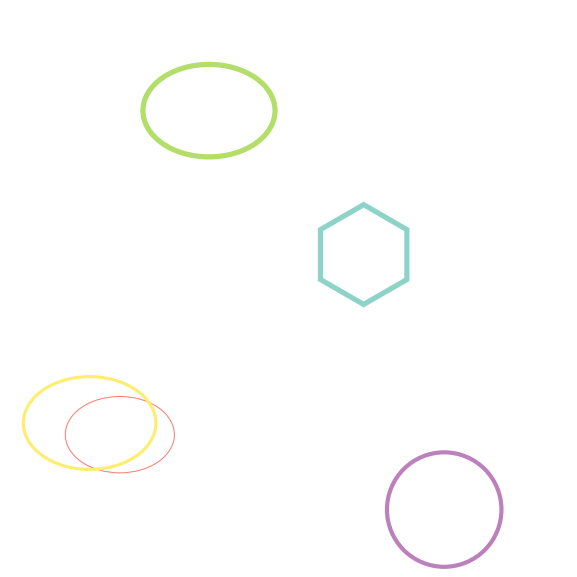[{"shape": "hexagon", "thickness": 2.5, "radius": 0.43, "center": [0.63, 0.558]}, {"shape": "oval", "thickness": 0.5, "radius": 0.47, "center": [0.208, 0.246]}, {"shape": "oval", "thickness": 2.5, "radius": 0.57, "center": [0.362, 0.808]}, {"shape": "circle", "thickness": 2, "radius": 0.5, "center": [0.769, 0.117]}, {"shape": "oval", "thickness": 1.5, "radius": 0.57, "center": [0.155, 0.267]}]